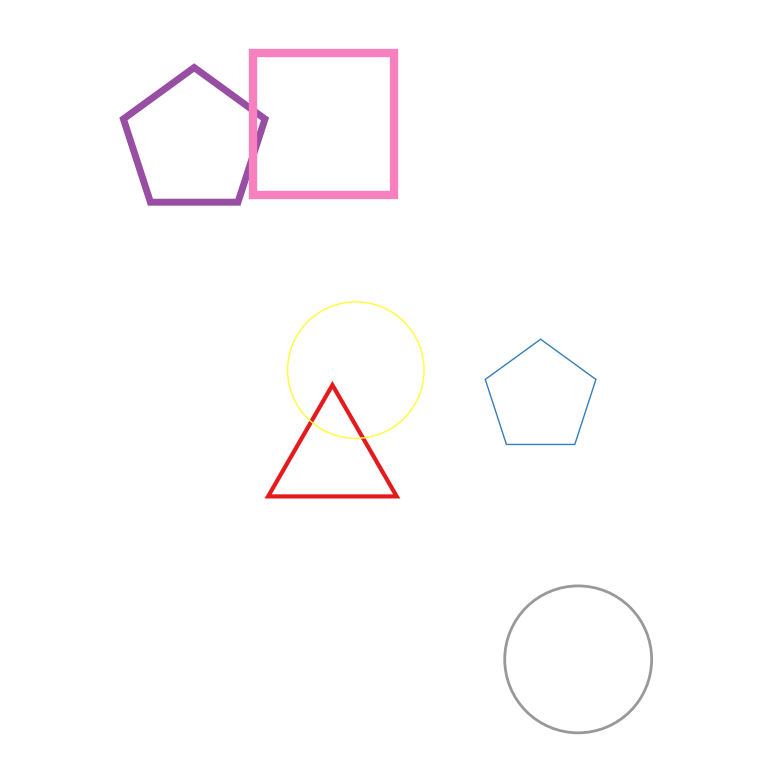[{"shape": "triangle", "thickness": 1.5, "radius": 0.48, "center": [0.432, 0.404]}, {"shape": "pentagon", "thickness": 0.5, "radius": 0.38, "center": [0.702, 0.484]}, {"shape": "pentagon", "thickness": 2.5, "radius": 0.48, "center": [0.252, 0.816]}, {"shape": "circle", "thickness": 0.5, "radius": 0.44, "center": [0.462, 0.519]}, {"shape": "square", "thickness": 3, "radius": 0.46, "center": [0.42, 0.839]}, {"shape": "circle", "thickness": 1, "radius": 0.48, "center": [0.751, 0.144]}]